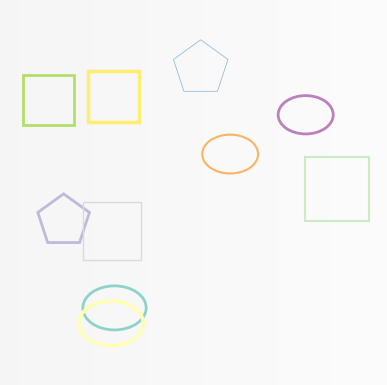[{"shape": "oval", "thickness": 2, "radius": 0.41, "center": [0.295, 0.2]}, {"shape": "oval", "thickness": 2.5, "radius": 0.42, "center": [0.286, 0.16]}, {"shape": "pentagon", "thickness": 2, "radius": 0.35, "center": [0.164, 0.427]}, {"shape": "pentagon", "thickness": 0.5, "radius": 0.37, "center": [0.518, 0.823]}, {"shape": "oval", "thickness": 1.5, "radius": 0.36, "center": [0.594, 0.6]}, {"shape": "square", "thickness": 2, "radius": 0.32, "center": [0.125, 0.74]}, {"shape": "square", "thickness": 1, "radius": 0.37, "center": [0.289, 0.4]}, {"shape": "oval", "thickness": 2, "radius": 0.36, "center": [0.789, 0.702]}, {"shape": "square", "thickness": 1.5, "radius": 0.41, "center": [0.869, 0.51]}, {"shape": "square", "thickness": 2.5, "radius": 0.33, "center": [0.294, 0.75]}]